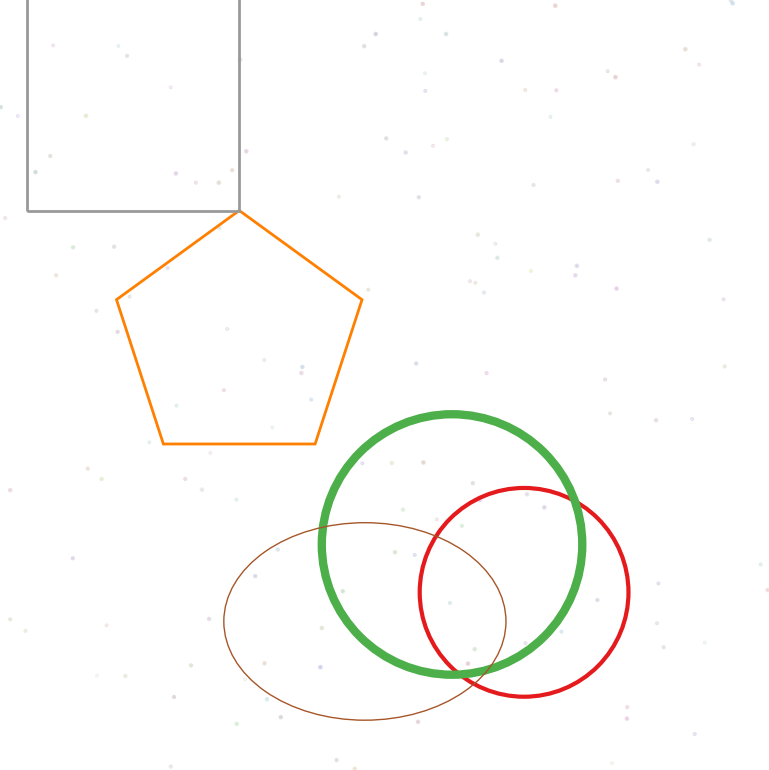[{"shape": "circle", "thickness": 1.5, "radius": 0.68, "center": [0.681, 0.231]}, {"shape": "circle", "thickness": 3, "radius": 0.85, "center": [0.587, 0.293]}, {"shape": "pentagon", "thickness": 1, "radius": 0.84, "center": [0.311, 0.559]}, {"shape": "oval", "thickness": 0.5, "radius": 0.92, "center": [0.474, 0.193]}, {"shape": "square", "thickness": 1, "radius": 0.69, "center": [0.173, 0.864]}]